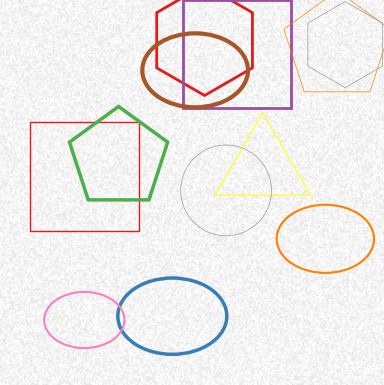[{"shape": "square", "thickness": 1, "radius": 0.71, "center": [0.219, 0.542]}, {"shape": "hexagon", "thickness": 2, "radius": 0.72, "center": [0.531, 0.895]}, {"shape": "oval", "thickness": 2.5, "radius": 0.71, "center": [0.448, 0.179]}, {"shape": "pentagon", "thickness": 2.5, "radius": 0.67, "center": [0.308, 0.589]}, {"shape": "square", "thickness": 2, "radius": 0.7, "center": [0.615, 0.86]}, {"shape": "pentagon", "thickness": 0.5, "radius": 0.73, "center": [0.876, 0.879]}, {"shape": "oval", "thickness": 1.5, "radius": 0.63, "center": [0.845, 0.38]}, {"shape": "triangle", "thickness": 1, "radius": 0.72, "center": [0.682, 0.565]}, {"shape": "oval", "thickness": 3, "radius": 0.69, "center": [0.507, 0.817]}, {"shape": "oval", "thickness": 1.5, "radius": 0.52, "center": [0.219, 0.169]}, {"shape": "circle", "thickness": 0.5, "radius": 0.59, "center": [0.587, 0.505]}, {"shape": "hexagon", "thickness": 0.5, "radius": 0.56, "center": [0.897, 0.884]}]